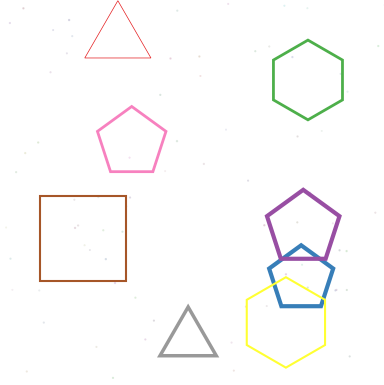[{"shape": "triangle", "thickness": 0.5, "radius": 0.5, "center": [0.306, 0.899]}, {"shape": "pentagon", "thickness": 3, "radius": 0.44, "center": [0.782, 0.275]}, {"shape": "hexagon", "thickness": 2, "radius": 0.52, "center": [0.8, 0.792]}, {"shape": "pentagon", "thickness": 3, "radius": 0.49, "center": [0.788, 0.408]}, {"shape": "hexagon", "thickness": 1.5, "radius": 0.59, "center": [0.743, 0.163]}, {"shape": "square", "thickness": 1.5, "radius": 0.55, "center": [0.216, 0.381]}, {"shape": "pentagon", "thickness": 2, "radius": 0.47, "center": [0.342, 0.63]}, {"shape": "triangle", "thickness": 2.5, "radius": 0.42, "center": [0.489, 0.118]}]